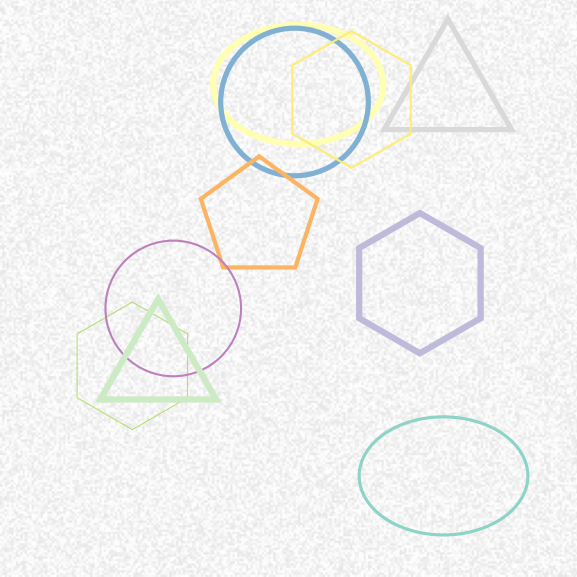[{"shape": "oval", "thickness": 1.5, "radius": 0.73, "center": [0.768, 0.175]}, {"shape": "oval", "thickness": 3, "radius": 0.74, "center": [0.516, 0.853]}, {"shape": "hexagon", "thickness": 3, "radius": 0.61, "center": [0.727, 0.509]}, {"shape": "circle", "thickness": 2.5, "radius": 0.64, "center": [0.51, 0.823]}, {"shape": "pentagon", "thickness": 2, "radius": 0.53, "center": [0.449, 0.622]}, {"shape": "hexagon", "thickness": 0.5, "radius": 0.55, "center": [0.229, 0.366]}, {"shape": "triangle", "thickness": 2.5, "radius": 0.64, "center": [0.775, 0.839]}, {"shape": "circle", "thickness": 1, "radius": 0.59, "center": [0.3, 0.465]}, {"shape": "triangle", "thickness": 3, "radius": 0.58, "center": [0.274, 0.365]}, {"shape": "hexagon", "thickness": 1, "radius": 0.59, "center": [0.609, 0.827]}]